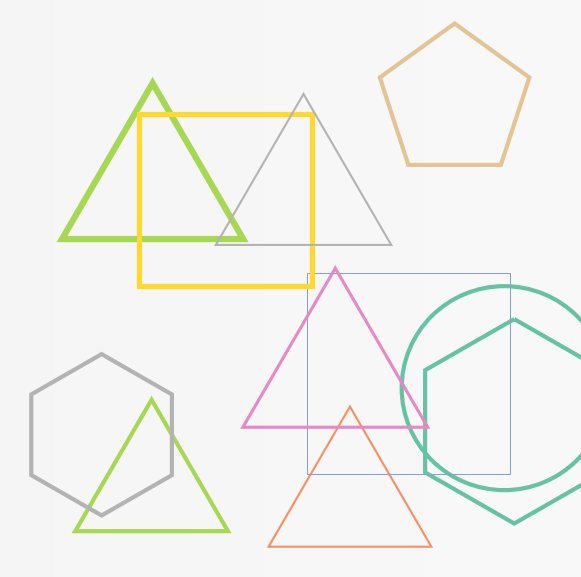[{"shape": "hexagon", "thickness": 2, "radius": 0.89, "center": [0.885, 0.27]}, {"shape": "circle", "thickness": 2, "radius": 0.88, "center": [0.868, 0.327]}, {"shape": "triangle", "thickness": 1, "radius": 0.81, "center": [0.602, 0.133]}, {"shape": "square", "thickness": 0.5, "radius": 0.87, "center": [0.703, 0.352]}, {"shape": "triangle", "thickness": 1.5, "radius": 0.92, "center": [0.577, 0.351]}, {"shape": "triangle", "thickness": 2, "radius": 0.76, "center": [0.261, 0.155]}, {"shape": "triangle", "thickness": 3, "radius": 0.9, "center": [0.263, 0.675]}, {"shape": "square", "thickness": 2.5, "radius": 0.74, "center": [0.388, 0.652]}, {"shape": "pentagon", "thickness": 2, "radius": 0.68, "center": [0.782, 0.823]}, {"shape": "triangle", "thickness": 1, "radius": 0.87, "center": [0.522, 0.662]}, {"shape": "hexagon", "thickness": 2, "radius": 0.7, "center": [0.175, 0.246]}]